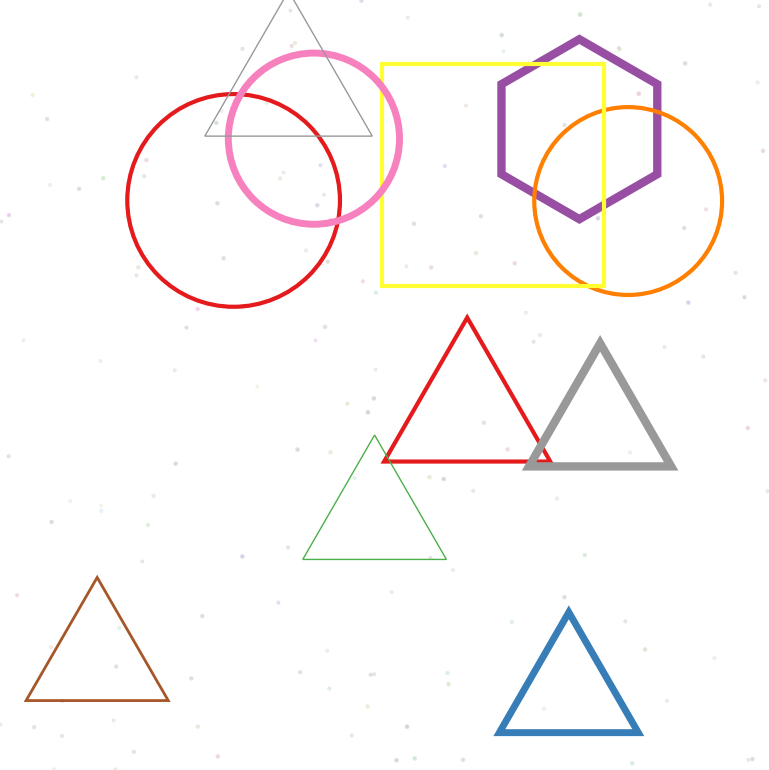[{"shape": "circle", "thickness": 1.5, "radius": 0.69, "center": [0.303, 0.74]}, {"shape": "triangle", "thickness": 1.5, "radius": 0.62, "center": [0.607, 0.463]}, {"shape": "triangle", "thickness": 2.5, "radius": 0.52, "center": [0.739, 0.101]}, {"shape": "triangle", "thickness": 0.5, "radius": 0.54, "center": [0.486, 0.327]}, {"shape": "hexagon", "thickness": 3, "radius": 0.58, "center": [0.752, 0.832]}, {"shape": "circle", "thickness": 1.5, "radius": 0.61, "center": [0.816, 0.739]}, {"shape": "square", "thickness": 1.5, "radius": 0.72, "center": [0.64, 0.773]}, {"shape": "triangle", "thickness": 1, "radius": 0.53, "center": [0.126, 0.143]}, {"shape": "circle", "thickness": 2.5, "radius": 0.56, "center": [0.408, 0.82]}, {"shape": "triangle", "thickness": 0.5, "radius": 0.63, "center": [0.375, 0.886]}, {"shape": "triangle", "thickness": 3, "radius": 0.53, "center": [0.779, 0.448]}]